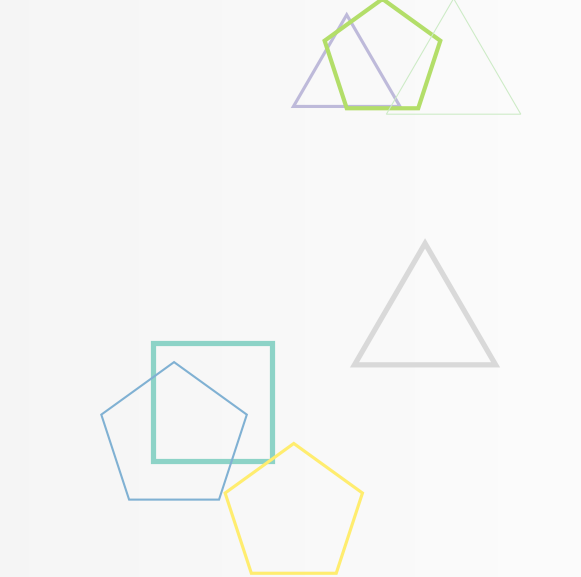[{"shape": "square", "thickness": 2.5, "radius": 0.51, "center": [0.366, 0.303]}, {"shape": "triangle", "thickness": 1.5, "radius": 0.53, "center": [0.596, 0.868]}, {"shape": "pentagon", "thickness": 1, "radius": 0.66, "center": [0.299, 0.24]}, {"shape": "pentagon", "thickness": 2, "radius": 0.52, "center": [0.658, 0.896]}, {"shape": "triangle", "thickness": 2.5, "radius": 0.7, "center": [0.731, 0.437]}, {"shape": "triangle", "thickness": 0.5, "radius": 0.67, "center": [0.78, 0.868]}, {"shape": "pentagon", "thickness": 1.5, "radius": 0.62, "center": [0.505, 0.107]}]